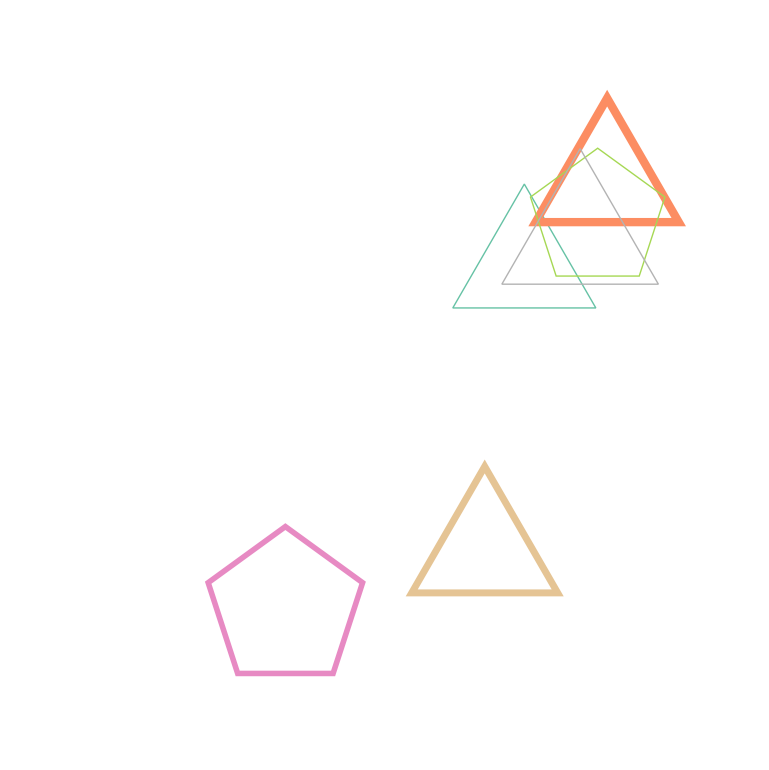[{"shape": "triangle", "thickness": 0.5, "radius": 0.54, "center": [0.681, 0.654]}, {"shape": "triangle", "thickness": 3, "radius": 0.54, "center": [0.789, 0.765]}, {"shape": "pentagon", "thickness": 2, "radius": 0.53, "center": [0.371, 0.211]}, {"shape": "pentagon", "thickness": 0.5, "radius": 0.46, "center": [0.776, 0.716]}, {"shape": "triangle", "thickness": 2.5, "radius": 0.55, "center": [0.629, 0.285]}, {"shape": "triangle", "thickness": 0.5, "radius": 0.59, "center": [0.753, 0.69]}]